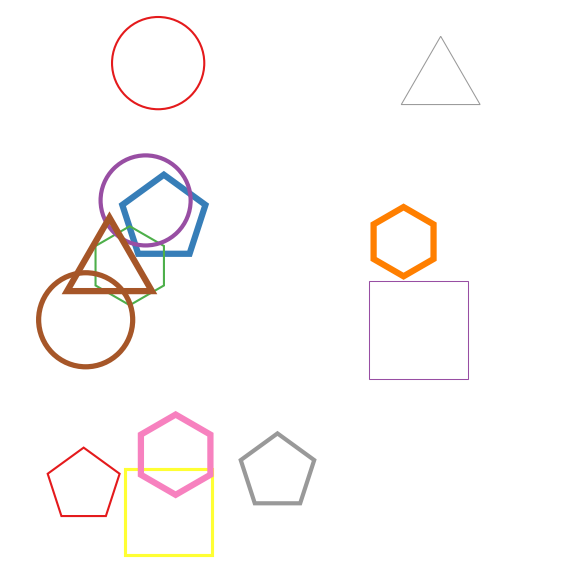[{"shape": "pentagon", "thickness": 1, "radius": 0.33, "center": [0.145, 0.159]}, {"shape": "circle", "thickness": 1, "radius": 0.4, "center": [0.274, 0.89]}, {"shape": "pentagon", "thickness": 3, "radius": 0.38, "center": [0.284, 0.621]}, {"shape": "hexagon", "thickness": 1, "radius": 0.34, "center": [0.225, 0.539]}, {"shape": "circle", "thickness": 2, "radius": 0.39, "center": [0.252, 0.652]}, {"shape": "square", "thickness": 0.5, "radius": 0.43, "center": [0.725, 0.428]}, {"shape": "hexagon", "thickness": 3, "radius": 0.3, "center": [0.699, 0.581]}, {"shape": "square", "thickness": 1.5, "radius": 0.37, "center": [0.292, 0.113]}, {"shape": "triangle", "thickness": 3, "radius": 0.42, "center": [0.19, 0.537]}, {"shape": "circle", "thickness": 2.5, "radius": 0.41, "center": [0.148, 0.445]}, {"shape": "hexagon", "thickness": 3, "radius": 0.35, "center": [0.304, 0.212]}, {"shape": "triangle", "thickness": 0.5, "radius": 0.39, "center": [0.763, 0.857]}, {"shape": "pentagon", "thickness": 2, "radius": 0.33, "center": [0.48, 0.182]}]